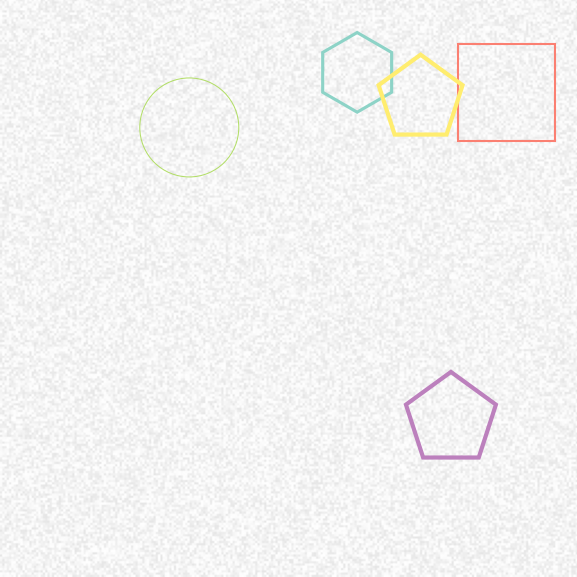[{"shape": "hexagon", "thickness": 1.5, "radius": 0.34, "center": [0.618, 0.874]}, {"shape": "square", "thickness": 1, "radius": 0.42, "center": [0.877, 0.839]}, {"shape": "circle", "thickness": 0.5, "radius": 0.43, "center": [0.328, 0.778]}, {"shape": "pentagon", "thickness": 2, "radius": 0.41, "center": [0.781, 0.273]}, {"shape": "pentagon", "thickness": 2, "radius": 0.38, "center": [0.728, 0.828]}]